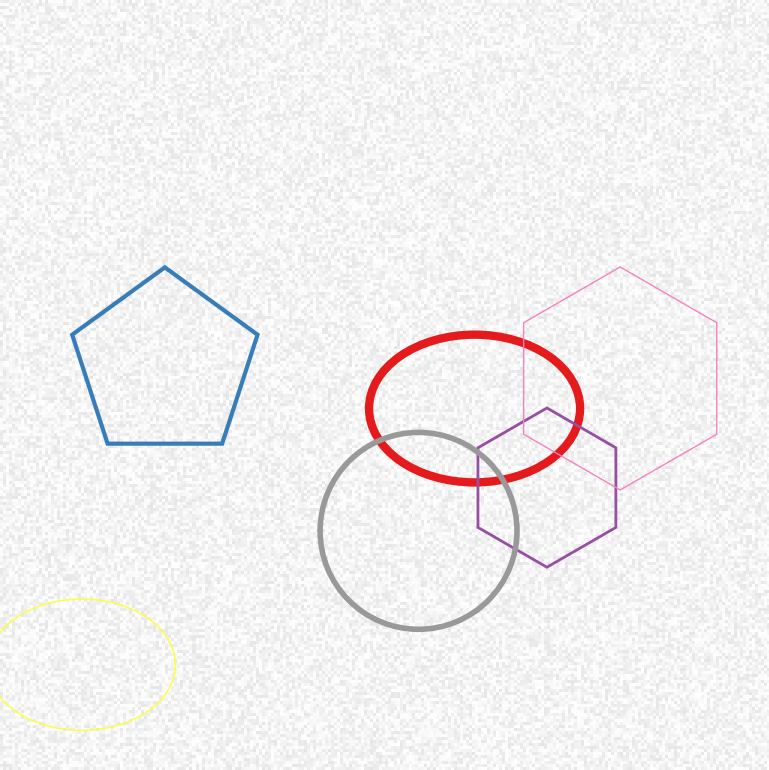[{"shape": "oval", "thickness": 3, "radius": 0.69, "center": [0.616, 0.469]}, {"shape": "pentagon", "thickness": 1.5, "radius": 0.63, "center": [0.214, 0.526]}, {"shape": "hexagon", "thickness": 1, "radius": 0.52, "center": [0.71, 0.367]}, {"shape": "oval", "thickness": 0.5, "radius": 0.61, "center": [0.106, 0.137]}, {"shape": "hexagon", "thickness": 0.5, "radius": 0.72, "center": [0.805, 0.508]}, {"shape": "circle", "thickness": 2, "radius": 0.64, "center": [0.544, 0.311]}]